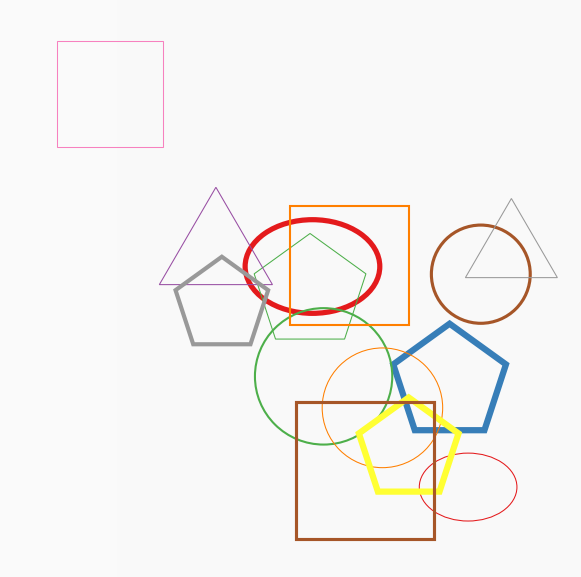[{"shape": "oval", "thickness": 2.5, "radius": 0.58, "center": [0.538, 0.538]}, {"shape": "oval", "thickness": 0.5, "radius": 0.42, "center": [0.805, 0.156]}, {"shape": "pentagon", "thickness": 3, "radius": 0.51, "center": [0.774, 0.337]}, {"shape": "circle", "thickness": 1, "radius": 0.59, "center": [0.557, 0.347]}, {"shape": "pentagon", "thickness": 0.5, "radius": 0.51, "center": [0.533, 0.494]}, {"shape": "triangle", "thickness": 0.5, "radius": 0.56, "center": [0.371, 0.562]}, {"shape": "circle", "thickness": 0.5, "radius": 0.52, "center": [0.658, 0.293]}, {"shape": "square", "thickness": 1, "radius": 0.51, "center": [0.601, 0.539]}, {"shape": "pentagon", "thickness": 3, "radius": 0.45, "center": [0.703, 0.221]}, {"shape": "circle", "thickness": 1.5, "radius": 0.43, "center": [0.827, 0.524]}, {"shape": "square", "thickness": 1.5, "radius": 0.59, "center": [0.628, 0.184]}, {"shape": "square", "thickness": 0.5, "radius": 0.46, "center": [0.189, 0.836]}, {"shape": "triangle", "thickness": 0.5, "radius": 0.46, "center": [0.88, 0.564]}, {"shape": "pentagon", "thickness": 2, "radius": 0.42, "center": [0.382, 0.471]}]